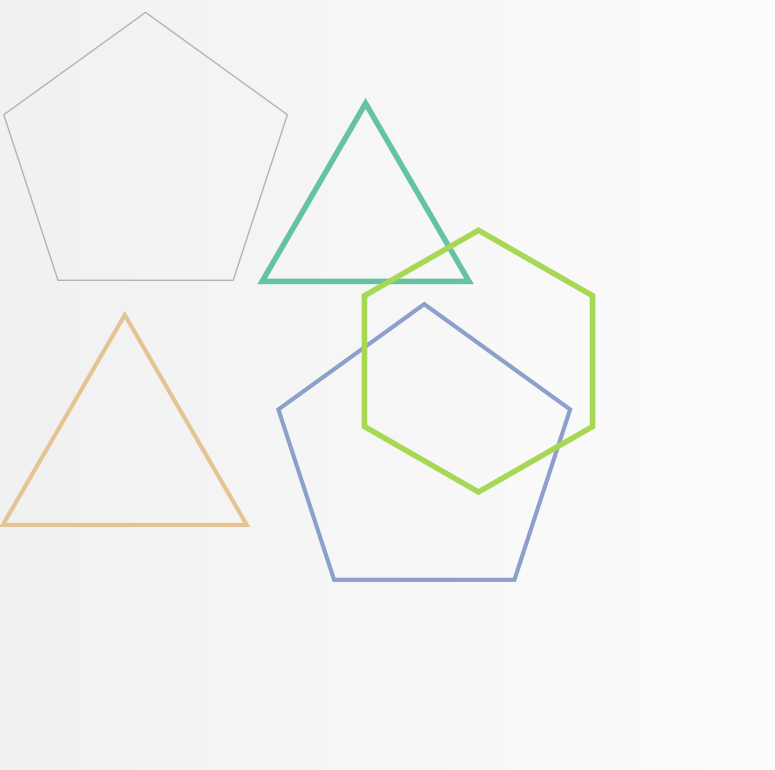[{"shape": "triangle", "thickness": 2, "radius": 0.77, "center": [0.472, 0.712]}, {"shape": "pentagon", "thickness": 1.5, "radius": 0.99, "center": [0.547, 0.407]}, {"shape": "hexagon", "thickness": 2, "radius": 0.85, "center": [0.617, 0.531]}, {"shape": "triangle", "thickness": 1.5, "radius": 0.91, "center": [0.161, 0.409]}, {"shape": "pentagon", "thickness": 0.5, "radius": 0.96, "center": [0.188, 0.792]}]